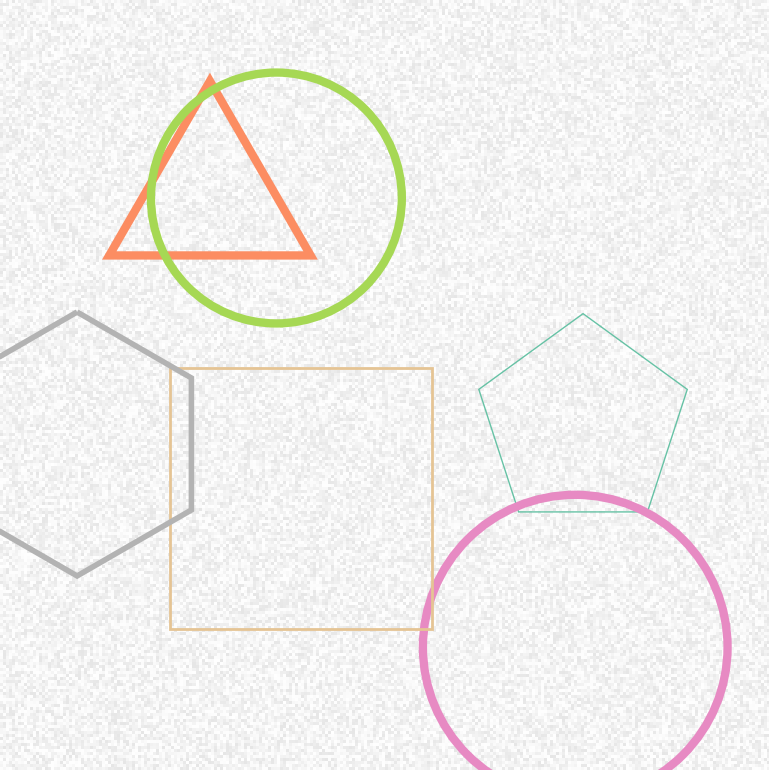[{"shape": "pentagon", "thickness": 0.5, "radius": 0.71, "center": [0.757, 0.45]}, {"shape": "triangle", "thickness": 3, "radius": 0.75, "center": [0.273, 0.744]}, {"shape": "circle", "thickness": 3, "radius": 0.99, "center": [0.747, 0.16]}, {"shape": "circle", "thickness": 3, "radius": 0.81, "center": [0.359, 0.743]}, {"shape": "square", "thickness": 1, "radius": 0.85, "center": [0.391, 0.353]}, {"shape": "hexagon", "thickness": 2, "radius": 0.86, "center": [0.1, 0.423]}]